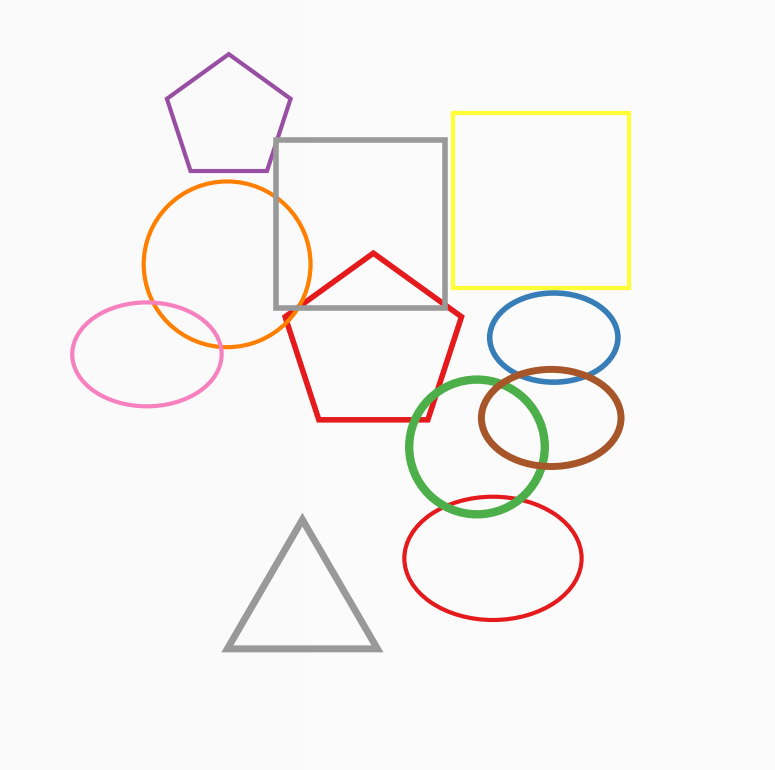[{"shape": "pentagon", "thickness": 2, "radius": 0.6, "center": [0.482, 0.552]}, {"shape": "oval", "thickness": 1.5, "radius": 0.57, "center": [0.636, 0.275]}, {"shape": "oval", "thickness": 2, "radius": 0.41, "center": [0.715, 0.562]}, {"shape": "circle", "thickness": 3, "radius": 0.44, "center": [0.615, 0.42]}, {"shape": "pentagon", "thickness": 1.5, "radius": 0.42, "center": [0.295, 0.846]}, {"shape": "circle", "thickness": 1.5, "radius": 0.54, "center": [0.293, 0.657]}, {"shape": "square", "thickness": 1.5, "radius": 0.57, "center": [0.698, 0.74]}, {"shape": "oval", "thickness": 2.5, "radius": 0.45, "center": [0.711, 0.457]}, {"shape": "oval", "thickness": 1.5, "radius": 0.48, "center": [0.19, 0.54]}, {"shape": "square", "thickness": 2, "radius": 0.55, "center": [0.465, 0.709]}, {"shape": "triangle", "thickness": 2.5, "radius": 0.56, "center": [0.39, 0.213]}]